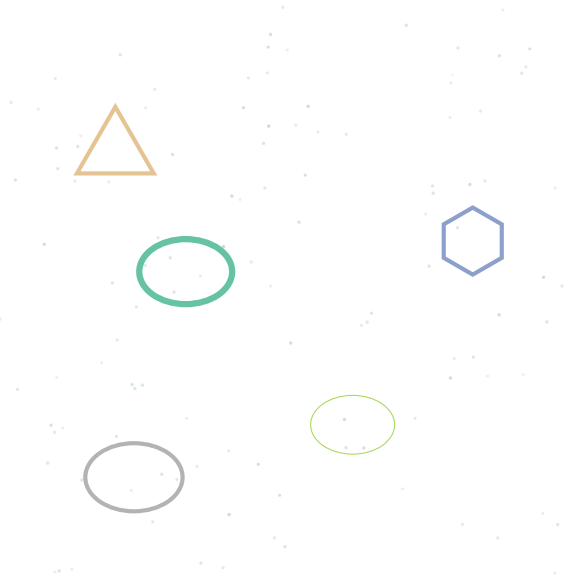[{"shape": "oval", "thickness": 3, "radius": 0.4, "center": [0.322, 0.529]}, {"shape": "hexagon", "thickness": 2, "radius": 0.29, "center": [0.819, 0.582]}, {"shape": "oval", "thickness": 0.5, "radius": 0.36, "center": [0.611, 0.264]}, {"shape": "triangle", "thickness": 2, "radius": 0.38, "center": [0.2, 0.737]}, {"shape": "oval", "thickness": 2, "radius": 0.42, "center": [0.232, 0.173]}]